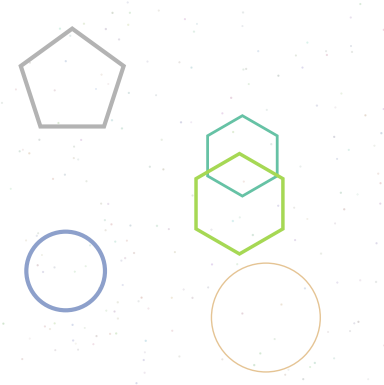[{"shape": "hexagon", "thickness": 2, "radius": 0.52, "center": [0.63, 0.595]}, {"shape": "circle", "thickness": 3, "radius": 0.51, "center": [0.171, 0.296]}, {"shape": "hexagon", "thickness": 2.5, "radius": 0.65, "center": [0.622, 0.471]}, {"shape": "circle", "thickness": 1, "radius": 0.71, "center": [0.691, 0.175]}, {"shape": "pentagon", "thickness": 3, "radius": 0.7, "center": [0.188, 0.785]}]